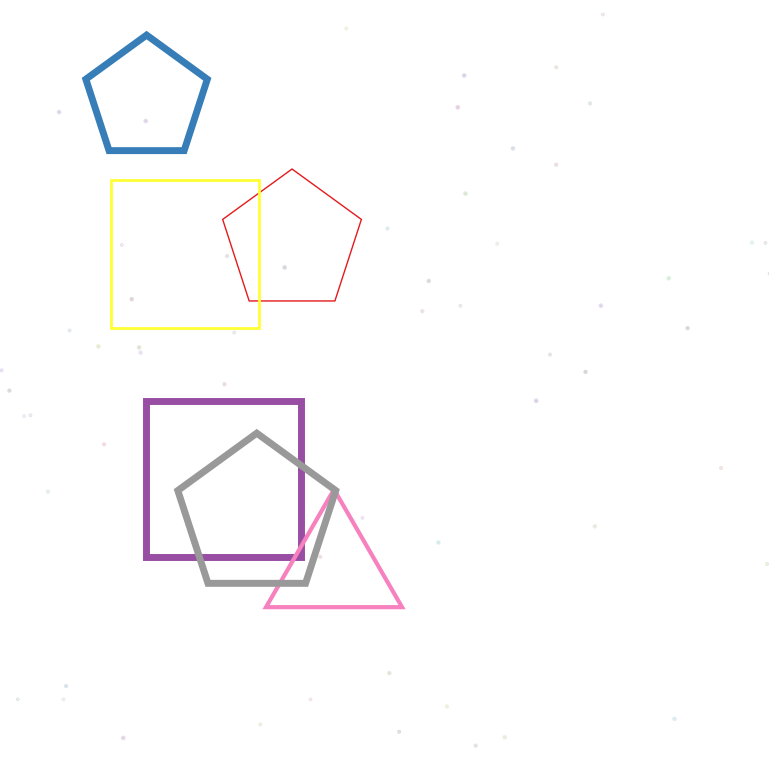[{"shape": "pentagon", "thickness": 0.5, "radius": 0.47, "center": [0.379, 0.686]}, {"shape": "pentagon", "thickness": 2.5, "radius": 0.41, "center": [0.19, 0.871]}, {"shape": "square", "thickness": 2.5, "radius": 0.51, "center": [0.29, 0.378]}, {"shape": "square", "thickness": 1, "radius": 0.48, "center": [0.241, 0.67]}, {"shape": "triangle", "thickness": 1.5, "radius": 0.51, "center": [0.434, 0.262]}, {"shape": "pentagon", "thickness": 2.5, "radius": 0.54, "center": [0.333, 0.33]}]